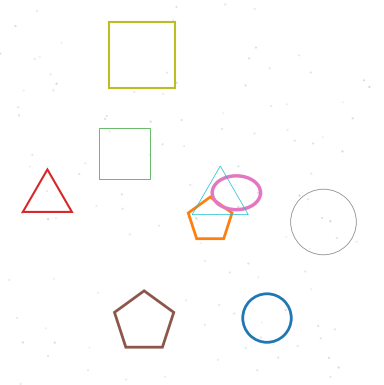[{"shape": "circle", "thickness": 2, "radius": 0.32, "center": [0.694, 0.174]}, {"shape": "pentagon", "thickness": 2, "radius": 0.3, "center": [0.546, 0.428]}, {"shape": "square", "thickness": 0.5, "radius": 0.33, "center": [0.323, 0.601]}, {"shape": "triangle", "thickness": 1.5, "radius": 0.37, "center": [0.123, 0.486]}, {"shape": "pentagon", "thickness": 2, "radius": 0.4, "center": [0.374, 0.164]}, {"shape": "oval", "thickness": 2.5, "radius": 0.31, "center": [0.614, 0.499]}, {"shape": "circle", "thickness": 0.5, "radius": 0.43, "center": [0.84, 0.423]}, {"shape": "square", "thickness": 1.5, "radius": 0.43, "center": [0.369, 0.857]}, {"shape": "triangle", "thickness": 0.5, "radius": 0.42, "center": [0.572, 0.485]}]